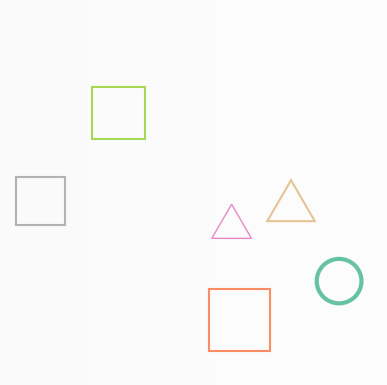[{"shape": "circle", "thickness": 3, "radius": 0.29, "center": [0.875, 0.27]}, {"shape": "square", "thickness": 1.5, "radius": 0.4, "center": [0.618, 0.169]}, {"shape": "triangle", "thickness": 1, "radius": 0.3, "center": [0.598, 0.41]}, {"shape": "square", "thickness": 1.5, "radius": 0.34, "center": [0.305, 0.706]}, {"shape": "triangle", "thickness": 1.5, "radius": 0.35, "center": [0.751, 0.461]}, {"shape": "square", "thickness": 1.5, "radius": 0.31, "center": [0.104, 0.477]}]